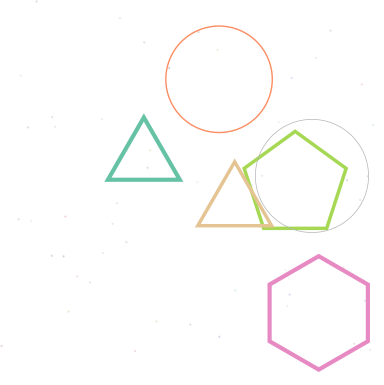[{"shape": "triangle", "thickness": 3, "radius": 0.54, "center": [0.374, 0.587]}, {"shape": "circle", "thickness": 1, "radius": 0.69, "center": [0.569, 0.794]}, {"shape": "hexagon", "thickness": 3, "radius": 0.74, "center": [0.828, 0.187]}, {"shape": "pentagon", "thickness": 2.5, "radius": 0.7, "center": [0.767, 0.52]}, {"shape": "triangle", "thickness": 2.5, "radius": 0.55, "center": [0.61, 0.469]}, {"shape": "circle", "thickness": 0.5, "radius": 0.73, "center": [0.81, 0.543]}]